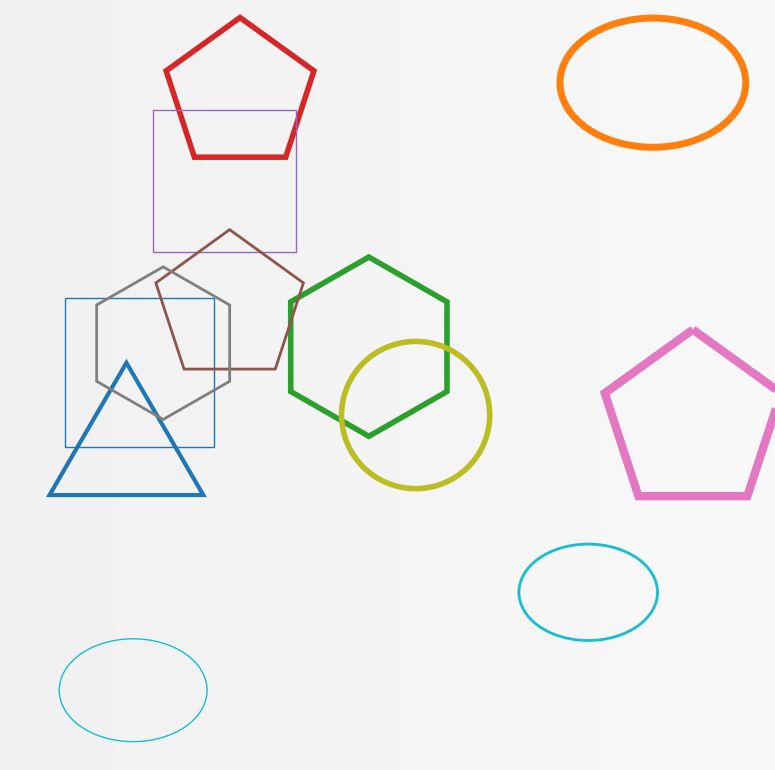[{"shape": "triangle", "thickness": 1.5, "radius": 0.57, "center": [0.163, 0.414]}, {"shape": "square", "thickness": 0.5, "radius": 0.48, "center": [0.18, 0.517]}, {"shape": "oval", "thickness": 2.5, "radius": 0.6, "center": [0.842, 0.893]}, {"shape": "hexagon", "thickness": 2, "radius": 0.58, "center": [0.476, 0.55]}, {"shape": "pentagon", "thickness": 2, "radius": 0.5, "center": [0.31, 0.877]}, {"shape": "square", "thickness": 0.5, "radius": 0.46, "center": [0.29, 0.765]}, {"shape": "pentagon", "thickness": 1, "radius": 0.5, "center": [0.296, 0.602]}, {"shape": "pentagon", "thickness": 3, "radius": 0.6, "center": [0.894, 0.452]}, {"shape": "hexagon", "thickness": 1, "radius": 0.5, "center": [0.211, 0.554]}, {"shape": "circle", "thickness": 2, "radius": 0.48, "center": [0.536, 0.461]}, {"shape": "oval", "thickness": 1, "radius": 0.45, "center": [0.759, 0.231]}, {"shape": "oval", "thickness": 0.5, "radius": 0.48, "center": [0.172, 0.104]}]